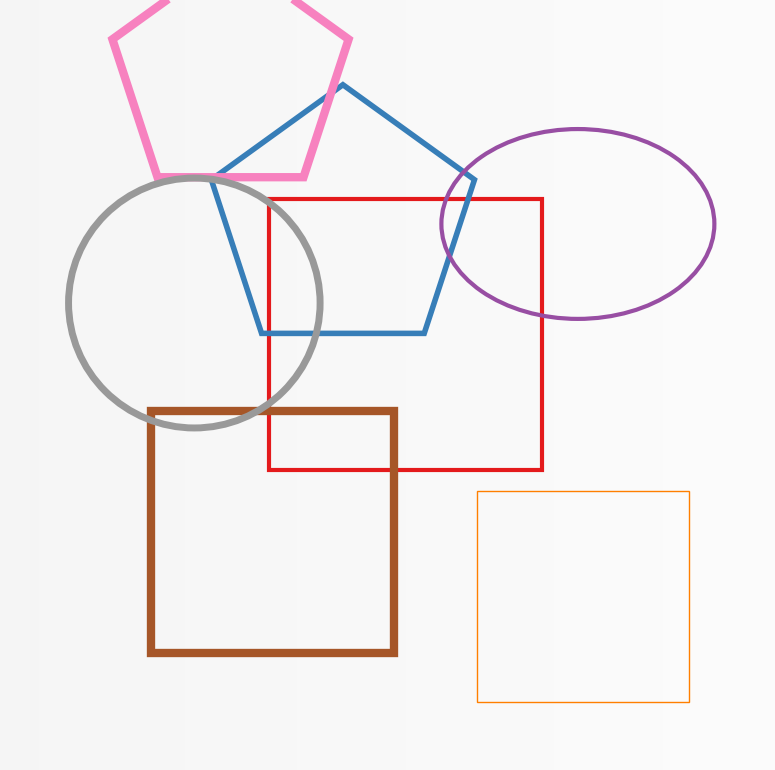[{"shape": "square", "thickness": 1.5, "radius": 0.88, "center": [0.523, 0.565]}, {"shape": "pentagon", "thickness": 2, "radius": 0.89, "center": [0.442, 0.711]}, {"shape": "oval", "thickness": 1.5, "radius": 0.88, "center": [0.746, 0.709]}, {"shape": "square", "thickness": 0.5, "radius": 0.68, "center": [0.752, 0.225]}, {"shape": "square", "thickness": 3, "radius": 0.79, "center": [0.352, 0.309]}, {"shape": "pentagon", "thickness": 3, "radius": 0.8, "center": [0.297, 0.899]}, {"shape": "circle", "thickness": 2.5, "radius": 0.81, "center": [0.251, 0.606]}]